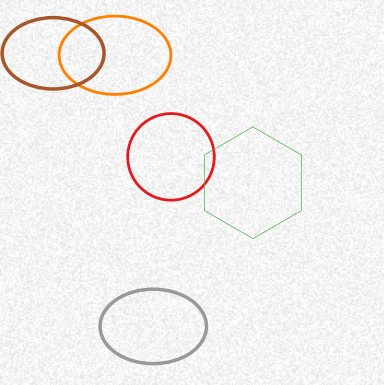[{"shape": "circle", "thickness": 2, "radius": 0.56, "center": [0.444, 0.593]}, {"shape": "hexagon", "thickness": 0.5, "radius": 0.73, "center": [0.657, 0.525]}, {"shape": "oval", "thickness": 2, "radius": 0.73, "center": [0.299, 0.856]}, {"shape": "oval", "thickness": 2.5, "radius": 0.66, "center": [0.138, 0.862]}, {"shape": "oval", "thickness": 2.5, "radius": 0.69, "center": [0.398, 0.152]}]